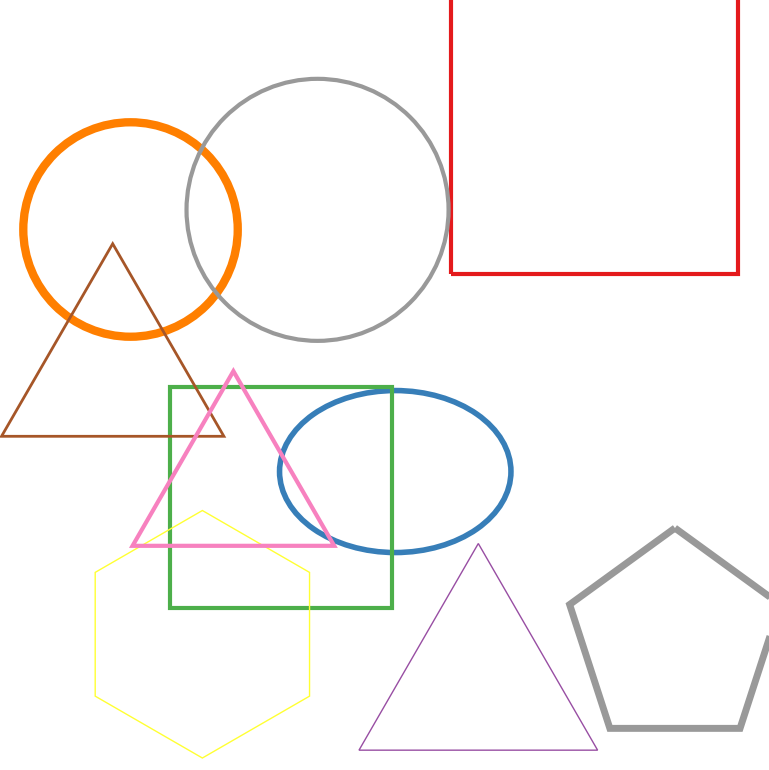[{"shape": "square", "thickness": 1.5, "radius": 0.93, "center": [0.772, 0.83]}, {"shape": "oval", "thickness": 2, "radius": 0.75, "center": [0.513, 0.388]}, {"shape": "square", "thickness": 1.5, "radius": 0.72, "center": [0.365, 0.354]}, {"shape": "triangle", "thickness": 0.5, "radius": 0.89, "center": [0.621, 0.115]}, {"shape": "circle", "thickness": 3, "radius": 0.7, "center": [0.17, 0.702]}, {"shape": "hexagon", "thickness": 0.5, "radius": 0.8, "center": [0.263, 0.176]}, {"shape": "triangle", "thickness": 1, "radius": 0.83, "center": [0.146, 0.517]}, {"shape": "triangle", "thickness": 1.5, "radius": 0.76, "center": [0.303, 0.367]}, {"shape": "pentagon", "thickness": 2.5, "radius": 0.72, "center": [0.877, 0.17]}, {"shape": "circle", "thickness": 1.5, "radius": 0.85, "center": [0.412, 0.727]}]